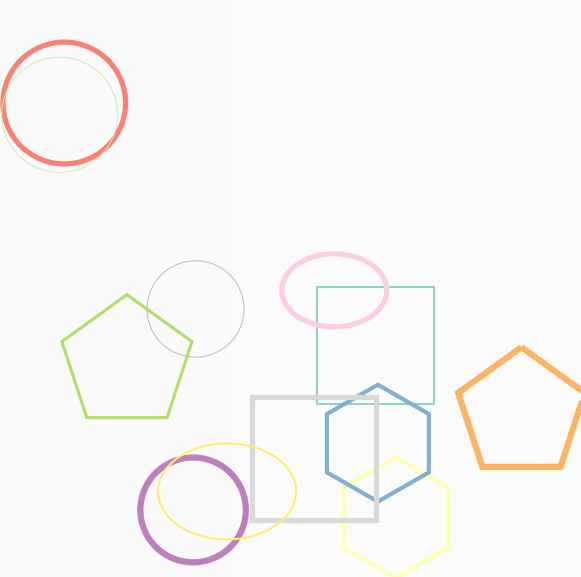[{"shape": "square", "thickness": 1, "radius": 0.51, "center": [0.646, 0.4]}, {"shape": "hexagon", "thickness": 2, "radius": 0.52, "center": [0.681, 0.103]}, {"shape": "circle", "thickness": 0.5, "radius": 0.42, "center": [0.336, 0.464]}, {"shape": "circle", "thickness": 2.5, "radius": 0.53, "center": [0.111, 0.821]}, {"shape": "hexagon", "thickness": 2, "radius": 0.51, "center": [0.65, 0.232]}, {"shape": "pentagon", "thickness": 3, "radius": 0.57, "center": [0.897, 0.283]}, {"shape": "pentagon", "thickness": 1.5, "radius": 0.59, "center": [0.218, 0.371]}, {"shape": "oval", "thickness": 2.5, "radius": 0.45, "center": [0.575, 0.496]}, {"shape": "square", "thickness": 2.5, "radius": 0.53, "center": [0.54, 0.205]}, {"shape": "circle", "thickness": 3, "radius": 0.45, "center": [0.332, 0.116]}, {"shape": "circle", "thickness": 0.5, "radius": 0.5, "center": [0.103, 0.8]}, {"shape": "oval", "thickness": 1, "radius": 0.59, "center": [0.391, 0.148]}]